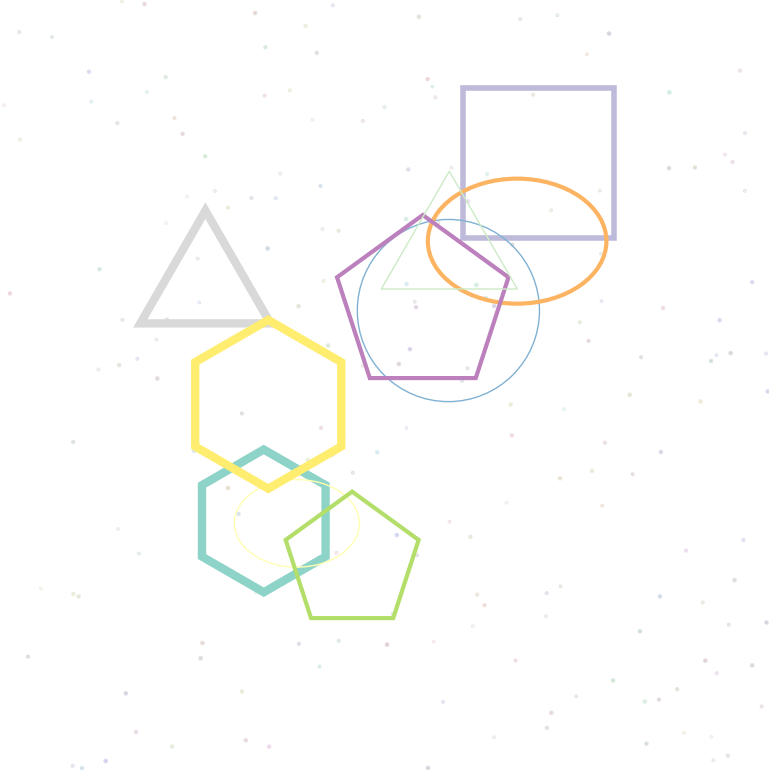[{"shape": "hexagon", "thickness": 3, "radius": 0.46, "center": [0.343, 0.324]}, {"shape": "oval", "thickness": 0.5, "radius": 0.41, "center": [0.386, 0.32]}, {"shape": "square", "thickness": 2, "radius": 0.49, "center": [0.699, 0.788]}, {"shape": "circle", "thickness": 0.5, "radius": 0.59, "center": [0.582, 0.597]}, {"shape": "oval", "thickness": 1.5, "radius": 0.58, "center": [0.672, 0.687]}, {"shape": "pentagon", "thickness": 1.5, "radius": 0.45, "center": [0.457, 0.271]}, {"shape": "triangle", "thickness": 3, "radius": 0.49, "center": [0.267, 0.629]}, {"shape": "pentagon", "thickness": 1.5, "radius": 0.59, "center": [0.549, 0.604]}, {"shape": "triangle", "thickness": 0.5, "radius": 0.51, "center": [0.583, 0.676]}, {"shape": "hexagon", "thickness": 3, "radius": 0.55, "center": [0.348, 0.475]}]